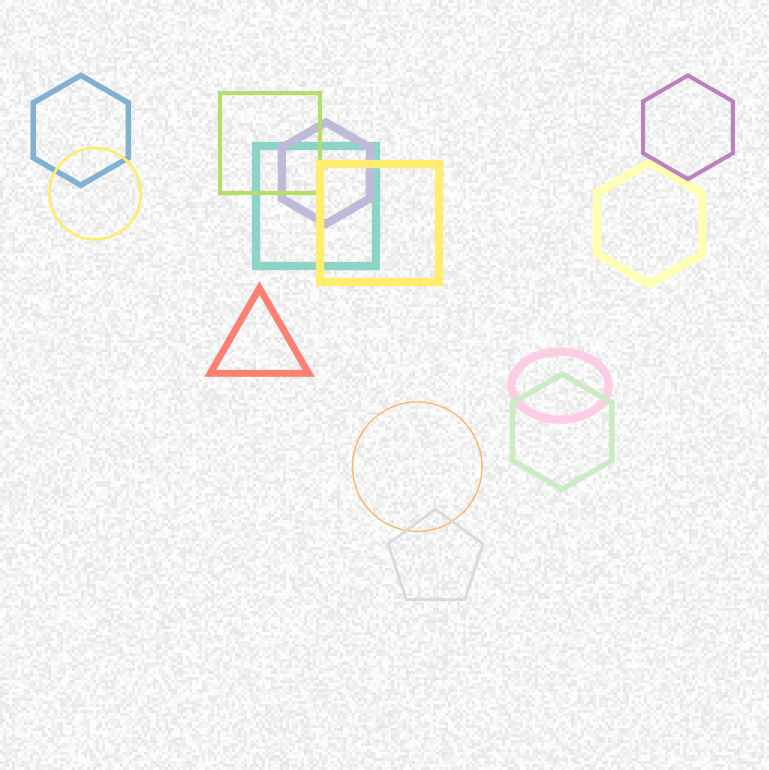[{"shape": "square", "thickness": 3, "radius": 0.39, "center": [0.41, 0.732]}, {"shape": "hexagon", "thickness": 3, "radius": 0.39, "center": [0.844, 0.71]}, {"shape": "hexagon", "thickness": 3, "radius": 0.33, "center": [0.423, 0.775]}, {"shape": "triangle", "thickness": 2.5, "radius": 0.37, "center": [0.337, 0.552]}, {"shape": "hexagon", "thickness": 2, "radius": 0.36, "center": [0.105, 0.831]}, {"shape": "circle", "thickness": 0.5, "radius": 0.42, "center": [0.542, 0.394]}, {"shape": "square", "thickness": 1.5, "radius": 0.33, "center": [0.351, 0.814]}, {"shape": "oval", "thickness": 3, "radius": 0.32, "center": [0.727, 0.499]}, {"shape": "pentagon", "thickness": 1, "radius": 0.32, "center": [0.566, 0.274]}, {"shape": "hexagon", "thickness": 1.5, "radius": 0.34, "center": [0.893, 0.835]}, {"shape": "hexagon", "thickness": 2, "radius": 0.37, "center": [0.73, 0.439]}, {"shape": "square", "thickness": 3, "radius": 0.39, "center": [0.492, 0.71]}, {"shape": "circle", "thickness": 1, "radius": 0.3, "center": [0.124, 0.748]}]